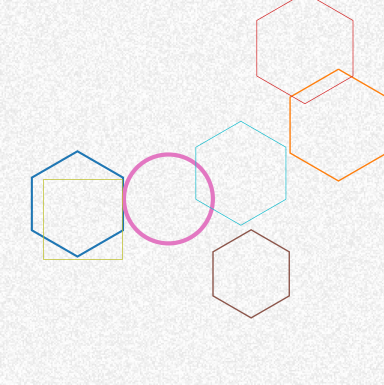[{"shape": "hexagon", "thickness": 1.5, "radius": 0.68, "center": [0.201, 0.47]}, {"shape": "hexagon", "thickness": 1, "radius": 0.73, "center": [0.879, 0.675]}, {"shape": "hexagon", "thickness": 0.5, "radius": 0.72, "center": [0.792, 0.875]}, {"shape": "hexagon", "thickness": 1, "radius": 0.57, "center": [0.652, 0.289]}, {"shape": "circle", "thickness": 3, "radius": 0.58, "center": [0.437, 0.483]}, {"shape": "square", "thickness": 0.5, "radius": 0.52, "center": [0.214, 0.431]}, {"shape": "hexagon", "thickness": 0.5, "radius": 0.68, "center": [0.626, 0.55]}]